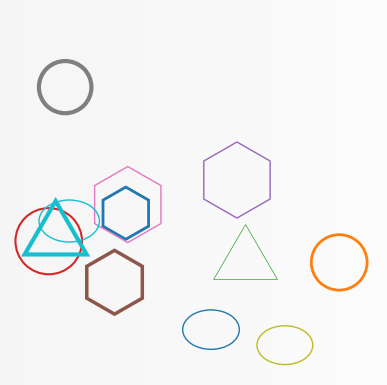[{"shape": "hexagon", "thickness": 2, "radius": 0.34, "center": [0.325, 0.446]}, {"shape": "oval", "thickness": 1, "radius": 0.37, "center": [0.545, 0.144]}, {"shape": "circle", "thickness": 2, "radius": 0.36, "center": [0.875, 0.318]}, {"shape": "triangle", "thickness": 0.5, "radius": 0.48, "center": [0.634, 0.322]}, {"shape": "circle", "thickness": 1.5, "radius": 0.43, "center": [0.126, 0.374]}, {"shape": "hexagon", "thickness": 1, "radius": 0.49, "center": [0.611, 0.532]}, {"shape": "hexagon", "thickness": 2.5, "radius": 0.41, "center": [0.296, 0.267]}, {"shape": "hexagon", "thickness": 1, "radius": 0.49, "center": [0.33, 0.469]}, {"shape": "circle", "thickness": 3, "radius": 0.34, "center": [0.168, 0.774]}, {"shape": "oval", "thickness": 1, "radius": 0.36, "center": [0.735, 0.104]}, {"shape": "oval", "thickness": 1, "radius": 0.39, "center": [0.179, 0.426]}, {"shape": "triangle", "thickness": 3, "radius": 0.46, "center": [0.144, 0.385]}]